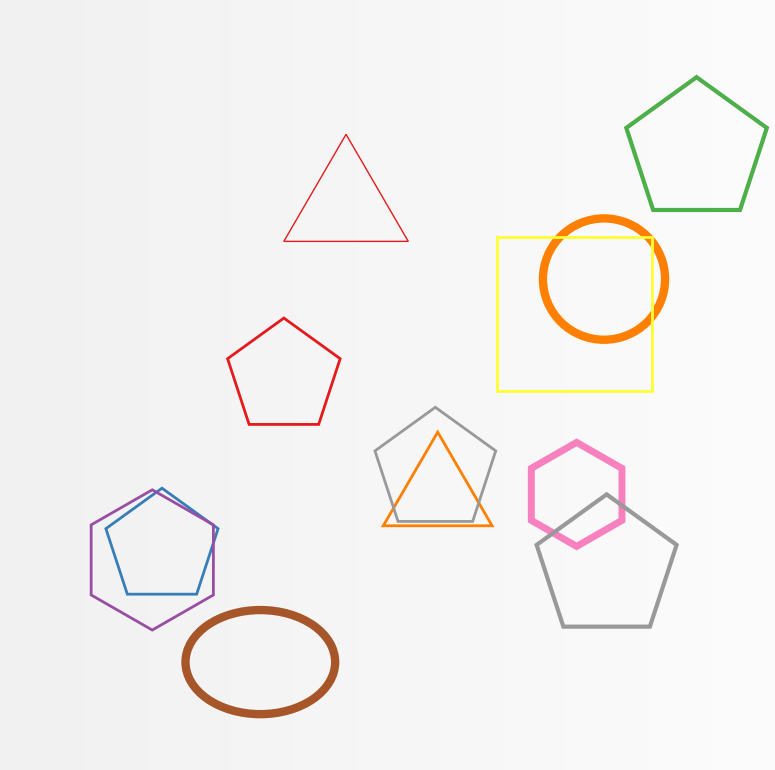[{"shape": "triangle", "thickness": 0.5, "radius": 0.46, "center": [0.447, 0.733]}, {"shape": "pentagon", "thickness": 1, "radius": 0.38, "center": [0.366, 0.511]}, {"shape": "pentagon", "thickness": 1, "radius": 0.38, "center": [0.209, 0.29]}, {"shape": "pentagon", "thickness": 1.5, "radius": 0.48, "center": [0.899, 0.804]}, {"shape": "hexagon", "thickness": 1, "radius": 0.46, "center": [0.196, 0.273]}, {"shape": "triangle", "thickness": 1, "radius": 0.41, "center": [0.565, 0.358]}, {"shape": "circle", "thickness": 3, "radius": 0.39, "center": [0.779, 0.638]}, {"shape": "square", "thickness": 1, "radius": 0.5, "center": [0.742, 0.593]}, {"shape": "oval", "thickness": 3, "radius": 0.48, "center": [0.336, 0.14]}, {"shape": "hexagon", "thickness": 2.5, "radius": 0.34, "center": [0.744, 0.358]}, {"shape": "pentagon", "thickness": 1, "radius": 0.41, "center": [0.562, 0.389]}, {"shape": "pentagon", "thickness": 1.5, "radius": 0.47, "center": [0.783, 0.263]}]